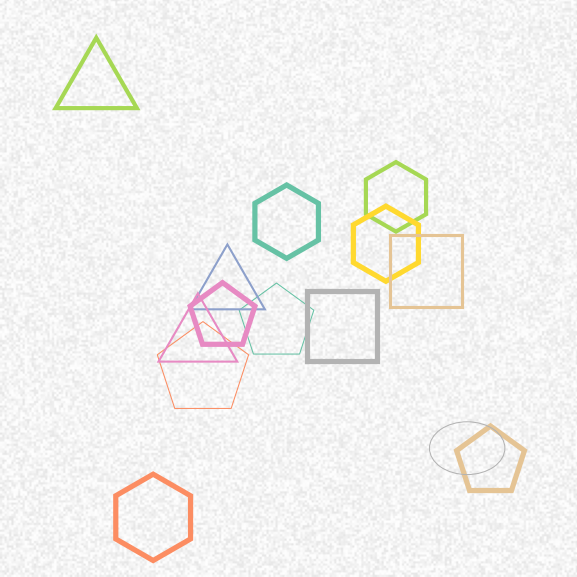[{"shape": "hexagon", "thickness": 2.5, "radius": 0.32, "center": [0.496, 0.615]}, {"shape": "pentagon", "thickness": 0.5, "radius": 0.34, "center": [0.479, 0.441]}, {"shape": "pentagon", "thickness": 0.5, "radius": 0.42, "center": [0.351, 0.359]}, {"shape": "hexagon", "thickness": 2.5, "radius": 0.37, "center": [0.265, 0.103]}, {"shape": "triangle", "thickness": 1, "radius": 0.37, "center": [0.394, 0.501]}, {"shape": "pentagon", "thickness": 2.5, "radius": 0.3, "center": [0.385, 0.451]}, {"shape": "triangle", "thickness": 1, "radius": 0.39, "center": [0.343, 0.412]}, {"shape": "triangle", "thickness": 2, "radius": 0.41, "center": [0.167, 0.853]}, {"shape": "hexagon", "thickness": 2, "radius": 0.3, "center": [0.686, 0.658]}, {"shape": "hexagon", "thickness": 2.5, "radius": 0.33, "center": [0.668, 0.577]}, {"shape": "square", "thickness": 1.5, "radius": 0.31, "center": [0.738, 0.53]}, {"shape": "pentagon", "thickness": 2.5, "radius": 0.31, "center": [0.849, 0.2]}, {"shape": "oval", "thickness": 0.5, "radius": 0.33, "center": [0.809, 0.223]}, {"shape": "square", "thickness": 2.5, "radius": 0.31, "center": [0.592, 0.434]}]